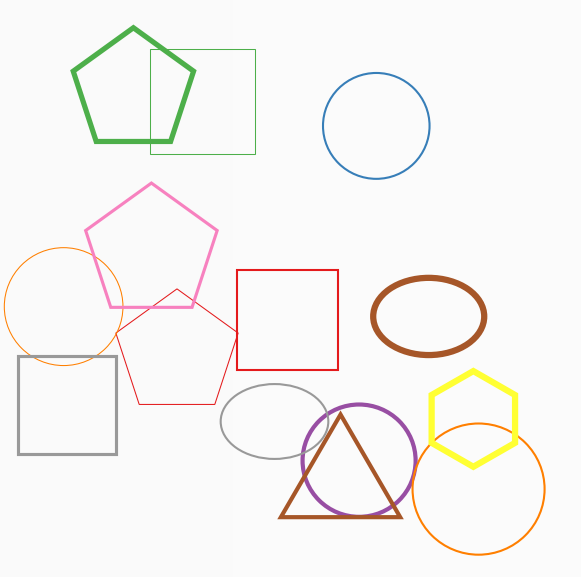[{"shape": "pentagon", "thickness": 0.5, "radius": 0.55, "center": [0.305, 0.388]}, {"shape": "square", "thickness": 1, "radius": 0.43, "center": [0.494, 0.445]}, {"shape": "circle", "thickness": 1, "radius": 0.46, "center": [0.647, 0.781]}, {"shape": "pentagon", "thickness": 2.5, "radius": 0.54, "center": [0.23, 0.842]}, {"shape": "square", "thickness": 0.5, "radius": 0.45, "center": [0.349, 0.823]}, {"shape": "circle", "thickness": 2, "radius": 0.49, "center": [0.618, 0.201]}, {"shape": "circle", "thickness": 0.5, "radius": 0.51, "center": [0.109, 0.468]}, {"shape": "circle", "thickness": 1, "radius": 0.57, "center": [0.823, 0.152]}, {"shape": "hexagon", "thickness": 3, "radius": 0.41, "center": [0.814, 0.274]}, {"shape": "oval", "thickness": 3, "radius": 0.48, "center": [0.738, 0.451]}, {"shape": "triangle", "thickness": 2, "radius": 0.59, "center": [0.586, 0.163]}, {"shape": "pentagon", "thickness": 1.5, "radius": 0.59, "center": [0.26, 0.563]}, {"shape": "oval", "thickness": 1, "radius": 0.46, "center": [0.472, 0.269]}, {"shape": "square", "thickness": 1.5, "radius": 0.42, "center": [0.115, 0.298]}]